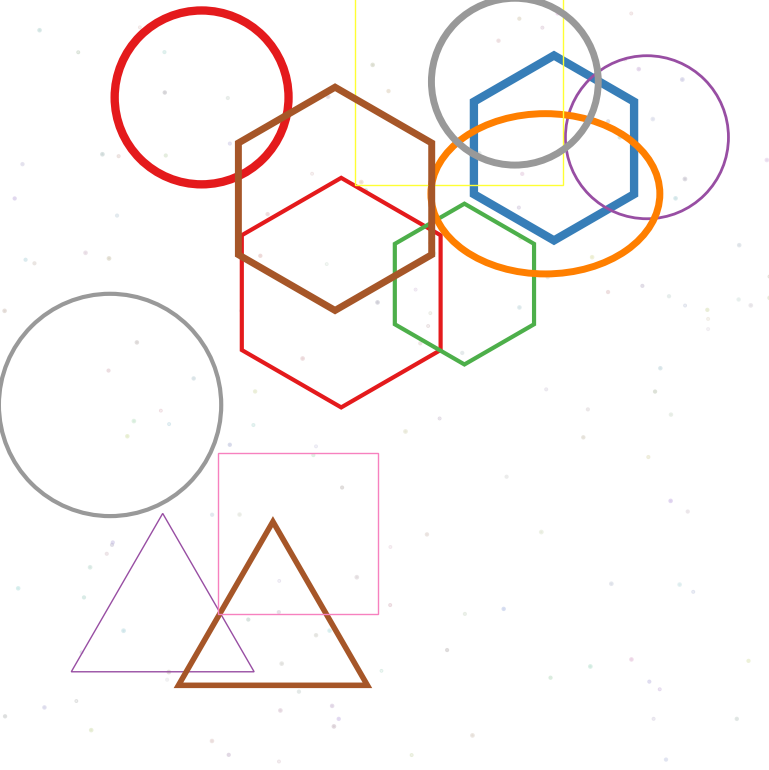[{"shape": "circle", "thickness": 3, "radius": 0.56, "center": [0.262, 0.873]}, {"shape": "hexagon", "thickness": 1.5, "radius": 0.75, "center": [0.443, 0.62]}, {"shape": "hexagon", "thickness": 3, "radius": 0.6, "center": [0.719, 0.808]}, {"shape": "hexagon", "thickness": 1.5, "radius": 0.52, "center": [0.603, 0.631]}, {"shape": "circle", "thickness": 1, "radius": 0.53, "center": [0.84, 0.822]}, {"shape": "triangle", "thickness": 0.5, "radius": 0.69, "center": [0.211, 0.196]}, {"shape": "oval", "thickness": 2.5, "radius": 0.74, "center": [0.708, 0.748]}, {"shape": "square", "thickness": 0.5, "radius": 0.67, "center": [0.596, 0.895]}, {"shape": "triangle", "thickness": 2, "radius": 0.71, "center": [0.354, 0.181]}, {"shape": "hexagon", "thickness": 2.5, "radius": 0.72, "center": [0.435, 0.742]}, {"shape": "square", "thickness": 0.5, "radius": 0.52, "center": [0.387, 0.307]}, {"shape": "circle", "thickness": 2.5, "radius": 0.54, "center": [0.669, 0.894]}, {"shape": "circle", "thickness": 1.5, "radius": 0.72, "center": [0.143, 0.474]}]